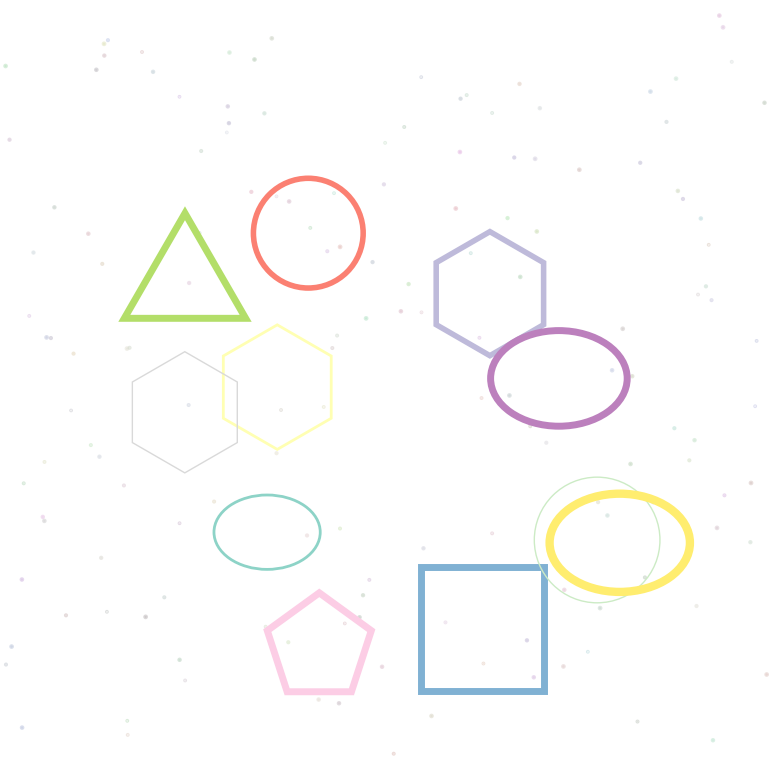[{"shape": "oval", "thickness": 1, "radius": 0.35, "center": [0.347, 0.309]}, {"shape": "hexagon", "thickness": 1, "radius": 0.4, "center": [0.36, 0.497]}, {"shape": "hexagon", "thickness": 2, "radius": 0.4, "center": [0.636, 0.619]}, {"shape": "circle", "thickness": 2, "radius": 0.36, "center": [0.4, 0.697]}, {"shape": "square", "thickness": 2.5, "radius": 0.4, "center": [0.626, 0.183]}, {"shape": "triangle", "thickness": 2.5, "radius": 0.45, "center": [0.24, 0.632]}, {"shape": "pentagon", "thickness": 2.5, "radius": 0.36, "center": [0.415, 0.159]}, {"shape": "hexagon", "thickness": 0.5, "radius": 0.39, "center": [0.24, 0.465]}, {"shape": "oval", "thickness": 2.5, "radius": 0.44, "center": [0.726, 0.509]}, {"shape": "circle", "thickness": 0.5, "radius": 0.41, "center": [0.775, 0.299]}, {"shape": "oval", "thickness": 3, "radius": 0.46, "center": [0.805, 0.295]}]